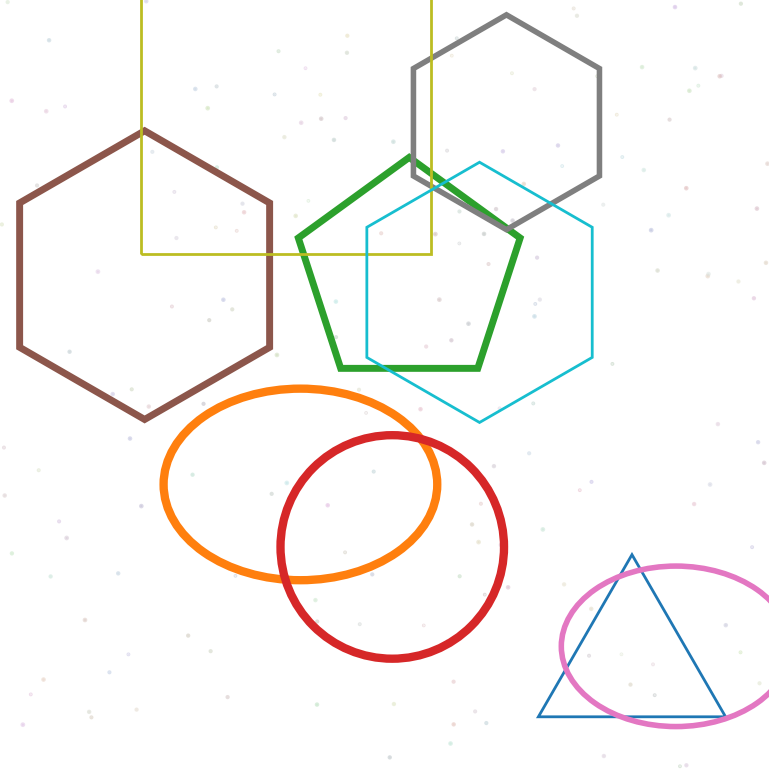[{"shape": "triangle", "thickness": 1, "radius": 0.7, "center": [0.821, 0.139]}, {"shape": "oval", "thickness": 3, "radius": 0.89, "center": [0.39, 0.371]}, {"shape": "pentagon", "thickness": 2.5, "radius": 0.76, "center": [0.531, 0.644]}, {"shape": "circle", "thickness": 3, "radius": 0.73, "center": [0.509, 0.29]}, {"shape": "hexagon", "thickness": 2.5, "radius": 0.94, "center": [0.188, 0.643]}, {"shape": "oval", "thickness": 2, "radius": 0.74, "center": [0.878, 0.161]}, {"shape": "hexagon", "thickness": 2, "radius": 0.7, "center": [0.658, 0.841]}, {"shape": "square", "thickness": 1, "radius": 0.94, "center": [0.372, 0.859]}, {"shape": "hexagon", "thickness": 1, "radius": 0.84, "center": [0.623, 0.62]}]